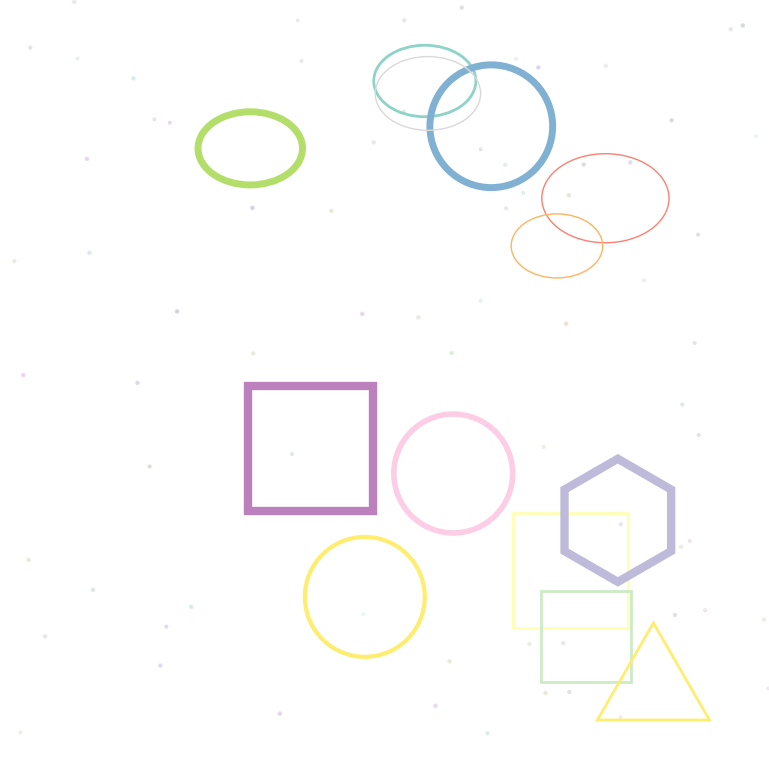[{"shape": "oval", "thickness": 1, "radius": 0.33, "center": [0.552, 0.895]}, {"shape": "square", "thickness": 1, "radius": 0.37, "center": [0.741, 0.26]}, {"shape": "hexagon", "thickness": 3, "radius": 0.4, "center": [0.802, 0.324]}, {"shape": "oval", "thickness": 0.5, "radius": 0.41, "center": [0.786, 0.743]}, {"shape": "circle", "thickness": 2.5, "radius": 0.4, "center": [0.638, 0.836]}, {"shape": "oval", "thickness": 0.5, "radius": 0.3, "center": [0.723, 0.681]}, {"shape": "oval", "thickness": 2.5, "radius": 0.34, "center": [0.325, 0.807]}, {"shape": "circle", "thickness": 2, "radius": 0.39, "center": [0.589, 0.385]}, {"shape": "oval", "thickness": 0.5, "radius": 0.34, "center": [0.556, 0.879]}, {"shape": "square", "thickness": 3, "radius": 0.41, "center": [0.403, 0.417]}, {"shape": "square", "thickness": 1, "radius": 0.29, "center": [0.761, 0.173]}, {"shape": "triangle", "thickness": 1, "radius": 0.42, "center": [0.849, 0.107]}, {"shape": "circle", "thickness": 1.5, "radius": 0.39, "center": [0.474, 0.225]}]